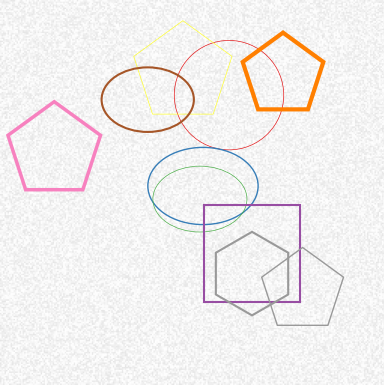[{"shape": "circle", "thickness": 0.5, "radius": 0.71, "center": [0.595, 0.753]}, {"shape": "oval", "thickness": 1, "radius": 0.72, "center": [0.527, 0.517]}, {"shape": "oval", "thickness": 0.5, "radius": 0.61, "center": [0.519, 0.483]}, {"shape": "square", "thickness": 1.5, "radius": 0.63, "center": [0.655, 0.341]}, {"shape": "pentagon", "thickness": 3, "radius": 0.55, "center": [0.735, 0.805]}, {"shape": "pentagon", "thickness": 0.5, "radius": 0.67, "center": [0.475, 0.812]}, {"shape": "oval", "thickness": 1.5, "radius": 0.6, "center": [0.384, 0.741]}, {"shape": "pentagon", "thickness": 2.5, "radius": 0.63, "center": [0.141, 0.609]}, {"shape": "pentagon", "thickness": 1, "radius": 0.56, "center": [0.786, 0.245]}, {"shape": "hexagon", "thickness": 1.5, "radius": 0.54, "center": [0.655, 0.289]}]